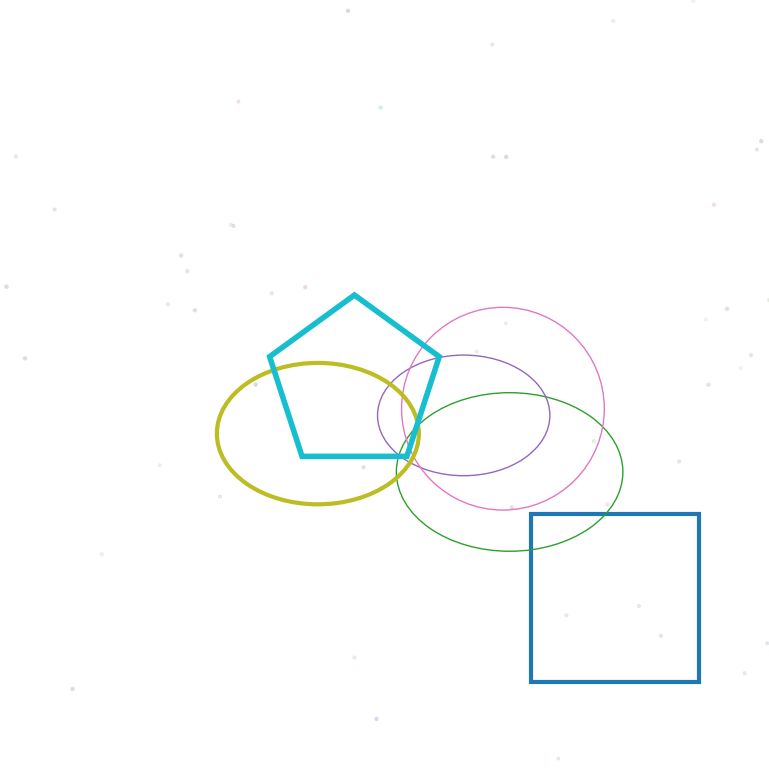[{"shape": "square", "thickness": 1.5, "radius": 0.55, "center": [0.798, 0.223]}, {"shape": "oval", "thickness": 0.5, "radius": 0.74, "center": [0.662, 0.387]}, {"shape": "oval", "thickness": 0.5, "radius": 0.56, "center": [0.602, 0.461]}, {"shape": "circle", "thickness": 0.5, "radius": 0.66, "center": [0.653, 0.469]}, {"shape": "oval", "thickness": 1.5, "radius": 0.66, "center": [0.413, 0.437]}, {"shape": "pentagon", "thickness": 2, "radius": 0.58, "center": [0.46, 0.501]}]